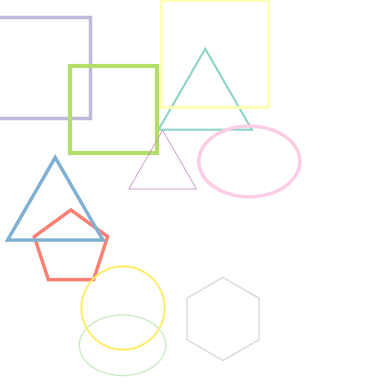[{"shape": "triangle", "thickness": 1.5, "radius": 0.7, "center": [0.533, 0.733]}, {"shape": "square", "thickness": 2, "radius": 0.7, "center": [0.558, 0.861]}, {"shape": "square", "thickness": 2.5, "radius": 0.65, "center": [0.103, 0.825]}, {"shape": "pentagon", "thickness": 2.5, "radius": 0.5, "center": [0.184, 0.355]}, {"shape": "triangle", "thickness": 2.5, "radius": 0.72, "center": [0.143, 0.448]}, {"shape": "square", "thickness": 3, "radius": 0.57, "center": [0.295, 0.716]}, {"shape": "oval", "thickness": 2.5, "radius": 0.66, "center": [0.648, 0.581]}, {"shape": "hexagon", "thickness": 1, "radius": 0.54, "center": [0.579, 0.172]}, {"shape": "triangle", "thickness": 0.5, "radius": 0.51, "center": [0.423, 0.56]}, {"shape": "oval", "thickness": 1, "radius": 0.56, "center": [0.318, 0.103]}, {"shape": "circle", "thickness": 1.5, "radius": 0.54, "center": [0.32, 0.2]}]